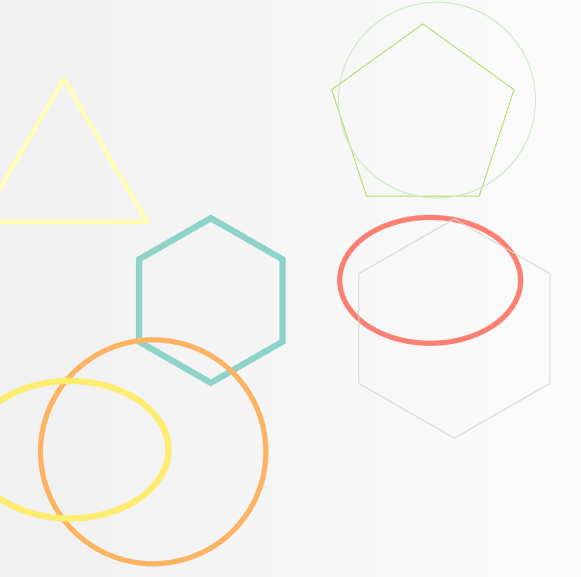[{"shape": "hexagon", "thickness": 3, "radius": 0.71, "center": [0.363, 0.479]}, {"shape": "triangle", "thickness": 2, "radius": 0.83, "center": [0.11, 0.698]}, {"shape": "oval", "thickness": 2.5, "radius": 0.78, "center": [0.74, 0.514]}, {"shape": "circle", "thickness": 2.5, "radius": 0.97, "center": [0.264, 0.217]}, {"shape": "pentagon", "thickness": 0.5, "radius": 0.82, "center": [0.727, 0.793]}, {"shape": "hexagon", "thickness": 0.5, "radius": 0.95, "center": [0.782, 0.43]}, {"shape": "circle", "thickness": 0.5, "radius": 0.85, "center": [0.752, 0.826]}, {"shape": "oval", "thickness": 3, "radius": 0.85, "center": [0.12, 0.22]}]